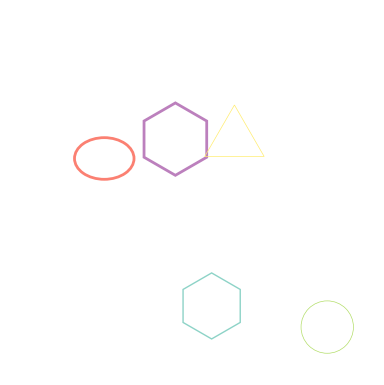[{"shape": "hexagon", "thickness": 1, "radius": 0.43, "center": [0.55, 0.205]}, {"shape": "oval", "thickness": 2, "radius": 0.39, "center": [0.271, 0.588]}, {"shape": "circle", "thickness": 0.5, "radius": 0.34, "center": [0.85, 0.15]}, {"shape": "hexagon", "thickness": 2, "radius": 0.47, "center": [0.456, 0.639]}, {"shape": "triangle", "thickness": 0.5, "radius": 0.45, "center": [0.609, 0.638]}]